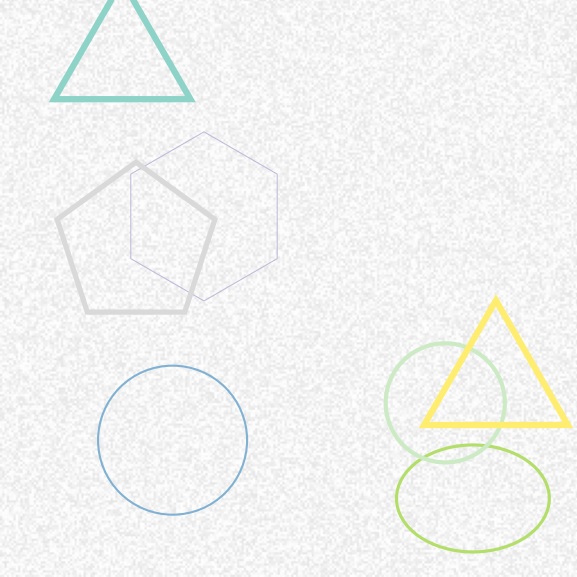[{"shape": "triangle", "thickness": 3, "radius": 0.68, "center": [0.212, 0.896]}, {"shape": "hexagon", "thickness": 0.5, "radius": 0.73, "center": [0.353, 0.624]}, {"shape": "circle", "thickness": 1, "radius": 0.65, "center": [0.299, 0.237]}, {"shape": "oval", "thickness": 1.5, "radius": 0.66, "center": [0.819, 0.136]}, {"shape": "pentagon", "thickness": 2.5, "radius": 0.72, "center": [0.236, 0.575]}, {"shape": "circle", "thickness": 2, "radius": 0.52, "center": [0.771, 0.302]}, {"shape": "triangle", "thickness": 3, "radius": 0.72, "center": [0.859, 0.335]}]